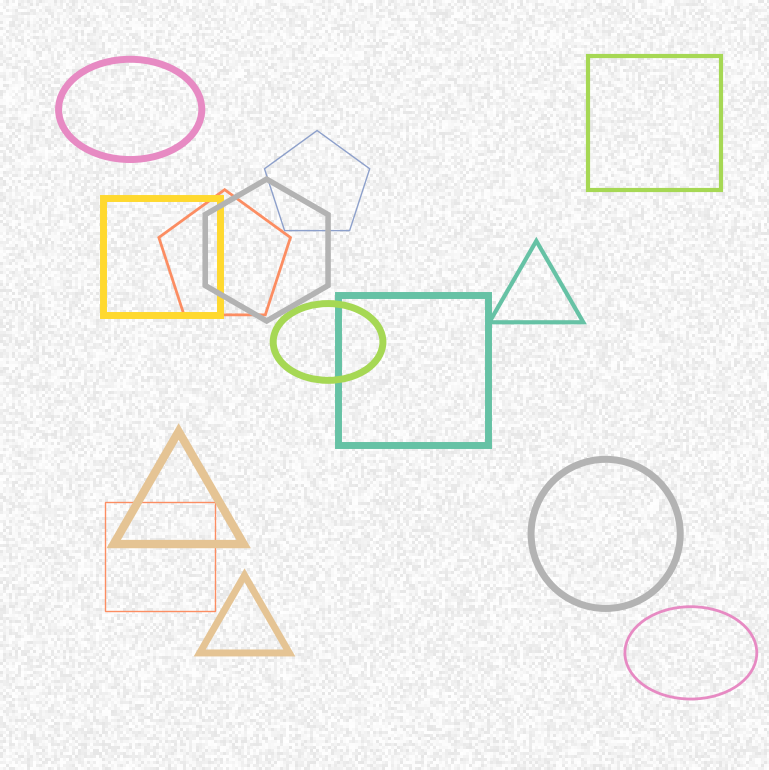[{"shape": "square", "thickness": 2.5, "radius": 0.49, "center": [0.536, 0.52]}, {"shape": "triangle", "thickness": 1.5, "radius": 0.35, "center": [0.697, 0.617]}, {"shape": "square", "thickness": 0.5, "radius": 0.36, "center": [0.208, 0.277]}, {"shape": "pentagon", "thickness": 1, "radius": 0.45, "center": [0.292, 0.664]}, {"shape": "pentagon", "thickness": 0.5, "radius": 0.36, "center": [0.412, 0.759]}, {"shape": "oval", "thickness": 2.5, "radius": 0.47, "center": [0.169, 0.858]}, {"shape": "oval", "thickness": 1, "radius": 0.43, "center": [0.897, 0.152]}, {"shape": "square", "thickness": 1.5, "radius": 0.43, "center": [0.85, 0.84]}, {"shape": "oval", "thickness": 2.5, "radius": 0.36, "center": [0.426, 0.556]}, {"shape": "square", "thickness": 2.5, "radius": 0.38, "center": [0.21, 0.667]}, {"shape": "triangle", "thickness": 3, "radius": 0.49, "center": [0.232, 0.342]}, {"shape": "triangle", "thickness": 2.5, "radius": 0.34, "center": [0.318, 0.186]}, {"shape": "circle", "thickness": 2.5, "radius": 0.48, "center": [0.787, 0.307]}, {"shape": "hexagon", "thickness": 2, "radius": 0.46, "center": [0.346, 0.675]}]